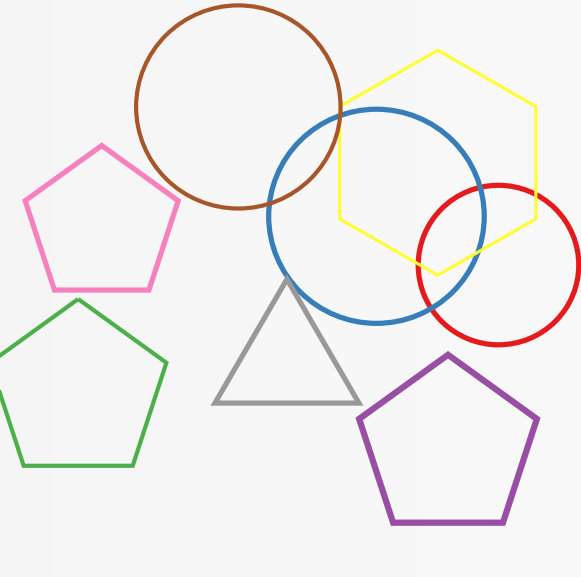[{"shape": "circle", "thickness": 2.5, "radius": 0.69, "center": [0.858, 0.54]}, {"shape": "circle", "thickness": 2.5, "radius": 0.93, "center": [0.648, 0.625]}, {"shape": "pentagon", "thickness": 2, "radius": 0.8, "center": [0.135, 0.322]}, {"shape": "pentagon", "thickness": 3, "radius": 0.8, "center": [0.771, 0.224]}, {"shape": "hexagon", "thickness": 1.5, "radius": 0.97, "center": [0.753, 0.717]}, {"shape": "circle", "thickness": 2, "radius": 0.88, "center": [0.41, 0.814]}, {"shape": "pentagon", "thickness": 2.5, "radius": 0.69, "center": [0.175, 0.609]}, {"shape": "triangle", "thickness": 2.5, "radius": 0.71, "center": [0.494, 0.373]}]